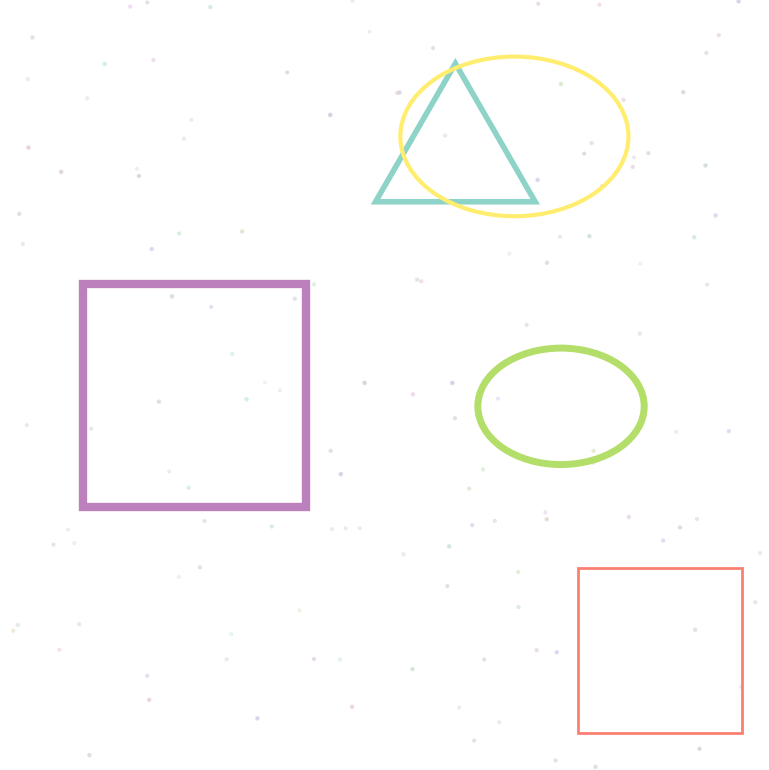[{"shape": "triangle", "thickness": 2, "radius": 0.6, "center": [0.591, 0.798]}, {"shape": "square", "thickness": 1, "radius": 0.53, "center": [0.857, 0.155]}, {"shape": "oval", "thickness": 2.5, "radius": 0.54, "center": [0.729, 0.472]}, {"shape": "square", "thickness": 3, "radius": 0.72, "center": [0.252, 0.486]}, {"shape": "oval", "thickness": 1.5, "radius": 0.74, "center": [0.668, 0.823]}]